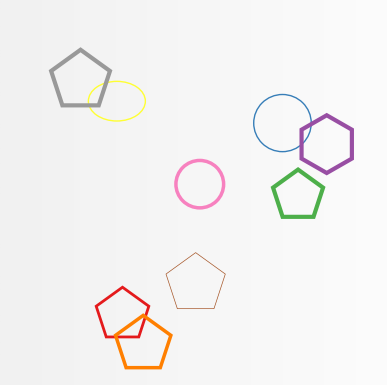[{"shape": "pentagon", "thickness": 2, "radius": 0.36, "center": [0.316, 0.183]}, {"shape": "circle", "thickness": 1, "radius": 0.37, "center": [0.729, 0.68]}, {"shape": "pentagon", "thickness": 3, "radius": 0.34, "center": [0.769, 0.492]}, {"shape": "hexagon", "thickness": 3, "radius": 0.37, "center": [0.843, 0.626]}, {"shape": "pentagon", "thickness": 2.5, "radius": 0.38, "center": [0.37, 0.106]}, {"shape": "oval", "thickness": 1, "radius": 0.37, "center": [0.302, 0.737]}, {"shape": "pentagon", "thickness": 0.5, "radius": 0.4, "center": [0.505, 0.263]}, {"shape": "circle", "thickness": 2.5, "radius": 0.31, "center": [0.516, 0.522]}, {"shape": "pentagon", "thickness": 3, "radius": 0.4, "center": [0.208, 0.791]}]